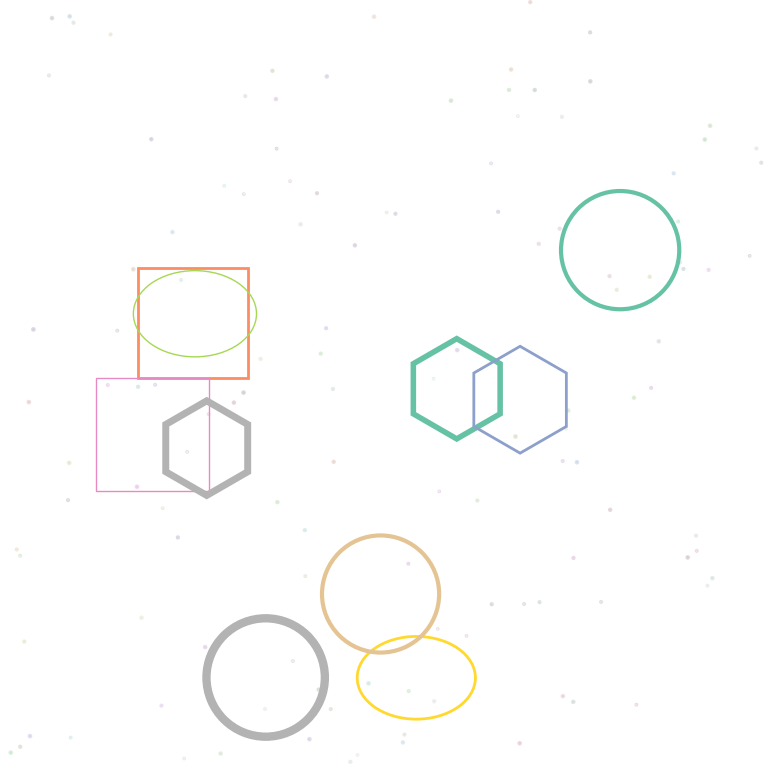[{"shape": "circle", "thickness": 1.5, "radius": 0.38, "center": [0.805, 0.675]}, {"shape": "hexagon", "thickness": 2, "radius": 0.33, "center": [0.593, 0.495]}, {"shape": "square", "thickness": 1, "radius": 0.36, "center": [0.251, 0.58]}, {"shape": "hexagon", "thickness": 1, "radius": 0.35, "center": [0.675, 0.481]}, {"shape": "square", "thickness": 0.5, "radius": 0.37, "center": [0.198, 0.436]}, {"shape": "oval", "thickness": 0.5, "radius": 0.4, "center": [0.253, 0.593]}, {"shape": "oval", "thickness": 1, "radius": 0.38, "center": [0.541, 0.12]}, {"shape": "circle", "thickness": 1.5, "radius": 0.38, "center": [0.494, 0.229]}, {"shape": "circle", "thickness": 3, "radius": 0.38, "center": [0.345, 0.12]}, {"shape": "hexagon", "thickness": 2.5, "radius": 0.31, "center": [0.268, 0.418]}]